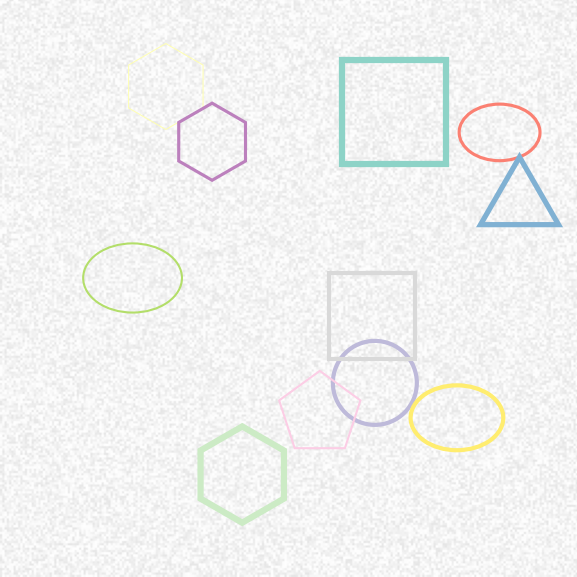[{"shape": "square", "thickness": 3, "radius": 0.45, "center": [0.682, 0.805]}, {"shape": "hexagon", "thickness": 0.5, "radius": 0.37, "center": [0.287, 0.849]}, {"shape": "circle", "thickness": 2, "radius": 0.36, "center": [0.649, 0.336]}, {"shape": "oval", "thickness": 1.5, "radius": 0.35, "center": [0.865, 0.77]}, {"shape": "triangle", "thickness": 2.5, "radius": 0.39, "center": [0.9, 0.649]}, {"shape": "oval", "thickness": 1, "radius": 0.43, "center": [0.23, 0.518]}, {"shape": "pentagon", "thickness": 1, "radius": 0.37, "center": [0.554, 0.283]}, {"shape": "square", "thickness": 2, "radius": 0.37, "center": [0.644, 0.452]}, {"shape": "hexagon", "thickness": 1.5, "radius": 0.33, "center": [0.367, 0.754]}, {"shape": "hexagon", "thickness": 3, "radius": 0.42, "center": [0.419, 0.177]}, {"shape": "oval", "thickness": 2, "radius": 0.4, "center": [0.791, 0.276]}]